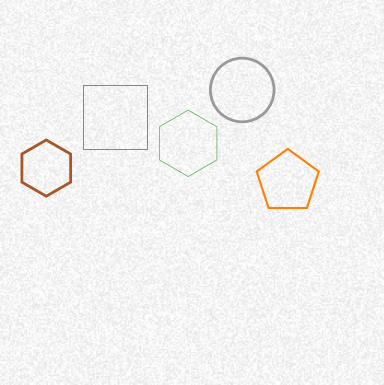[{"shape": "square", "thickness": 0.5, "radius": 0.42, "center": [0.299, 0.697]}, {"shape": "hexagon", "thickness": 0.5, "radius": 0.43, "center": [0.489, 0.628]}, {"shape": "pentagon", "thickness": 1.5, "radius": 0.42, "center": [0.747, 0.528]}, {"shape": "hexagon", "thickness": 2, "radius": 0.37, "center": [0.12, 0.563]}, {"shape": "circle", "thickness": 2, "radius": 0.41, "center": [0.629, 0.766]}]